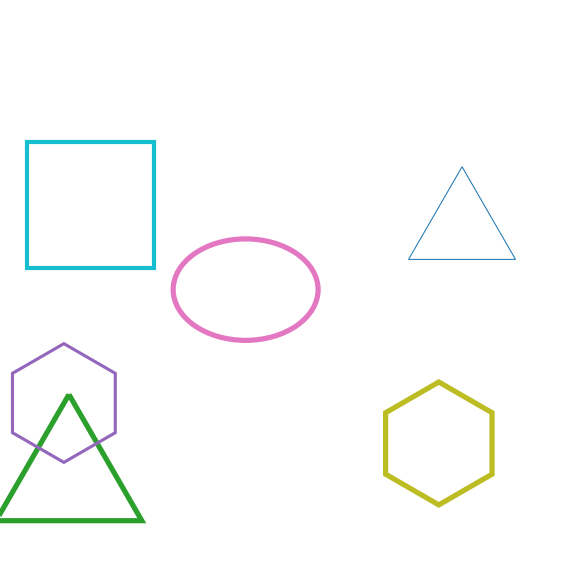[{"shape": "triangle", "thickness": 0.5, "radius": 0.53, "center": [0.8, 0.603]}, {"shape": "triangle", "thickness": 2.5, "radius": 0.73, "center": [0.119, 0.17]}, {"shape": "hexagon", "thickness": 1.5, "radius": 0.51, "center": [0.111, 0.301]}, {"shape": "oval", "thickness": 2.5, "radius": 0.63, "center": [0.425, 0.498]}, {"shape": "hexagon", "thickness": 2.5, "radius": 0.53, "center": [0.76, 0.231]}, {"shape": "square", "thickness": 2, "radius": 0.55, "center": [0.157, 0.644]}]